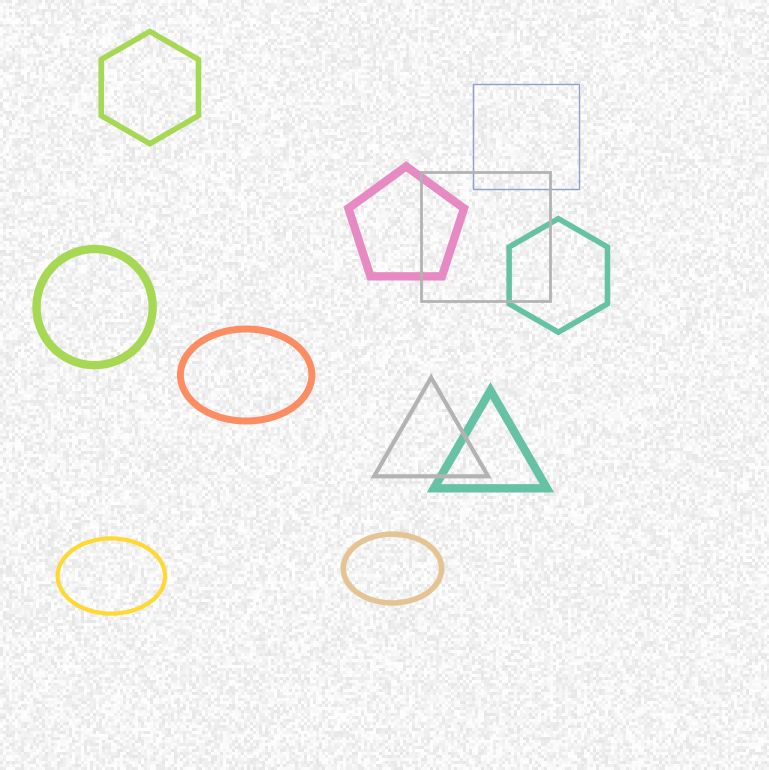[{"shape": "triangle", "thickness": 3, "radius": 0.42, "center": [0.637, 0.408]}, {"shape": "hexagon", "thickness": 2, "radius": 0.37, "center": [0.725, 0.642]}, {"shape": "oval", "thickness": 2.5, "radius": 0.43, "center": [0.32, 0.513]}, {"shape": "square", "thickness": 0.5, "radius": 0.34, "center": [0.683, 0.823]}, {"shape": "pentagon", "thickness": 3, "radius": 0.39, "center": [0.528, 0.705]}, {"shape": "hexagon", "thickness": 2, "radius": 0.36, "center": [0.195, 0.886]}, {"shape": "circle", "thickness": 3, "radius": 0.38, "center": [0.123, 0.601]}, {"shape": "oval", "thickness": 1.5, "radius": 0.35, "center": [0.145, 0.252]}, {"shape": "oval", "thickness": 2, "radius": 0.32, "center": [0.51, 0.262]}, {"shape": "triangle", "thickness": 1.5, "radius": 0.43, "center": [0.56, 0.424]}, {"shape": "square", "thickness": 1, "radius": 0.42, "center": [0.63, 0.692]}]